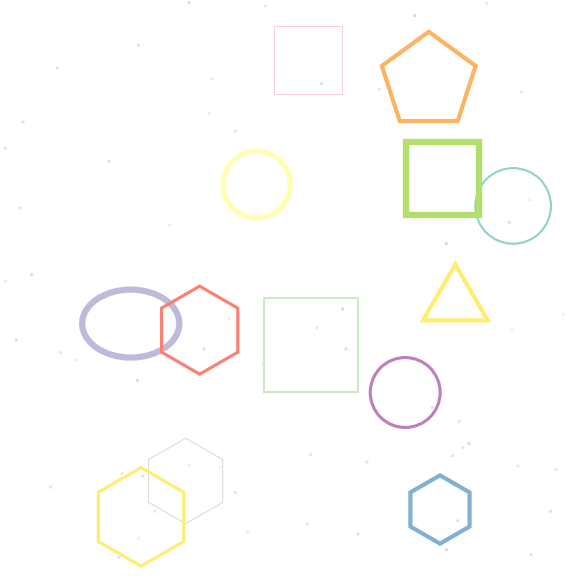[{"shape": "circle", "thickness": 1, "radius": 0.33, "center": [0.889, 0.643]}, {"shape": "circle", "thickness": 2.5, "radius": 0.29, "center": [0.445, 0.679]}, {"shape": "oval", "thickness": 3, "radius": 0.42, "center": [0.226, 0.439]}, {"shape": "hexagon", "thickness": 1.5, "radius": 0.38, "center": [0.346, 0.427]}, {"shape": "hexagon", "thickness": 2, "radius": 0.3, "center": [0.762, 0.117]}, {"shape": "pentagon", "thickness": 2, "radius": 0.43, "center": [0.742, 0.859]}, {"shape": "square", "thickness": 3, "radius": 0.32, "center": [0.766, 0.691]}, {"shape": "square", "thickness": 0.5, "radius": 0.29, "center": [0.534, 0.895]}, {"shape": "hexagon", "thickness": 0.5, "radius": 0.37, "center": [0.321, 0.166]}, {"shape": "circle", "thickness": 1.5, "radius": 0.3, "center": [0.702, 0.319]}, {"shape": "square", "thickness": 1, "radius": 0.41, "center": [0.539, 0.402]}, {"shape": "hexagon", "thickness": 1.5, "radius": 0.43, "center": [0.244, 0.104]}, {"shape": "triangle", "thickness": 2, "radius": 0.32, "center": [0.788, 0.477]}]